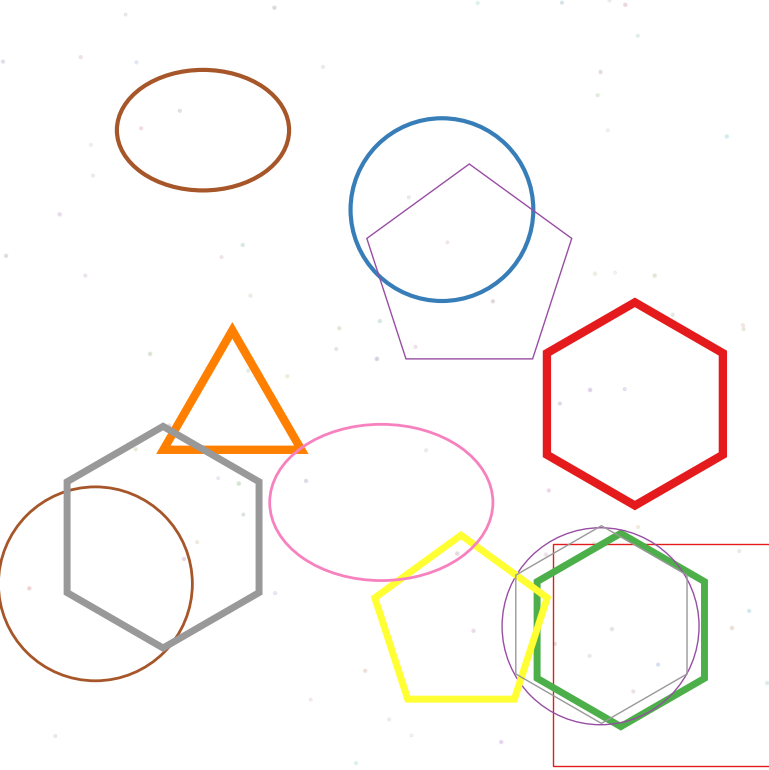[{"shape": "hexagon", "thickness": 3, "radius": 0.66, "center": [0.825, 0.475]}, {"shape": "square", "thickness": 0.5, "radius": 0.72, "center": [0.862, 0.149]}, {"shape": "circle", "thickness": 1.5, "radius": 0.59, "center": [0.574, 0.728]}, {"shape": "hexagon", "thickness": 2.5, "radius": 0.63, "center": [0.806, 0.182]}, {"shape": "pentagon", "thickness": 0.5, "radius": 0.7, "center": [0.609, 0.647]}, {"shape": "circle", "thickness": 0.5, "radius": 0.64, "center": [0.78, 0.187]}, {"shape": "triangle", "thickness": 3, "radius": 0.52, "center": [0.302, 0.468]}, {"shape": "pentagon", "thickness": 2.5, "radius": 0.59, "center": [0.599, 0.187]}, {"shape": "oval", "thickness": 1.5, "radius": 0.56, "center": [0.264, 0.831]}, {"shape": "circle", "thickness": 1, "radius": 0.63, "center": [0.124, 0.242]}, {"shape": "oval", "thickness": 1, "radius": 0.72, "center": [0.495, 0.347]}, {"shape": "hexagon", "thickness": 0.5, "radius": 0.64, "center": [0.781, 0.189]}, {"shape": "hexagon", "thickness": 2.5, "radius": 0.72, "center": [0.212, 0.302]}]